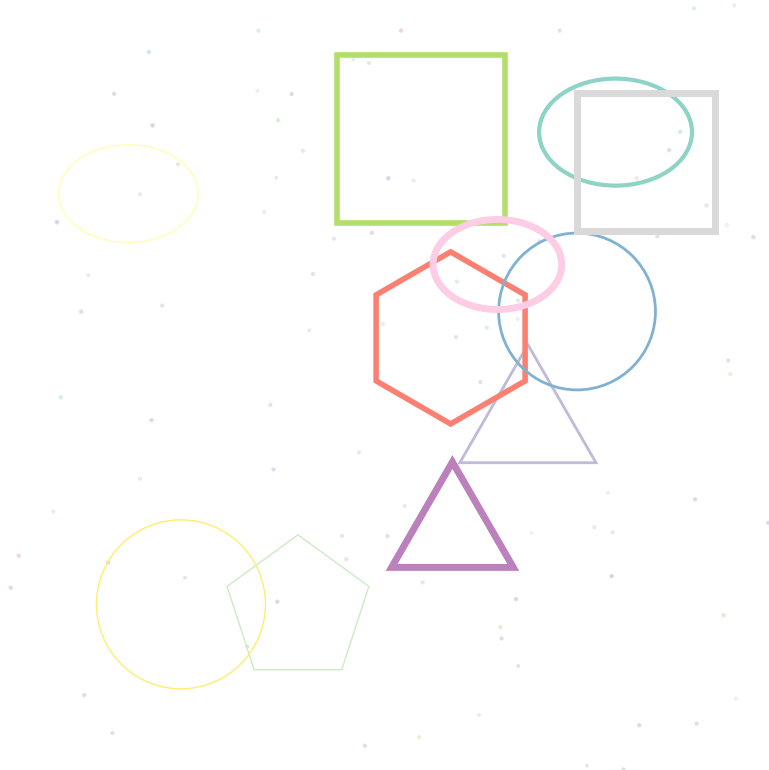[{"shape": "oval", "thickness": 1.5, "radius": 0.5, "center": [0.799, 0.828]}, {"shape": "oval", "thickness": 0.5, "radius": 0.45, "center": [0.167, 0.749]}, {"shape": "triangle", "thickness": 1, "radius": 0.51, "center": [0.686, 0.45]}, {"shape": "hexagon", "thickness": 2, "radius": 0.56, "center": [0.585, 0.561]}, {"shape": "circle", "thickness": 1, "radius": 0.51, "center": [0.749, 0.595]}, {"shape": "square", "thickness": 2, "radius": 0.55, "center": [0.547, 0.819]}, {"shape": "oval", "thickness": 2.5, "radius": 0.42, "center": [0.646, 0.657]}, {"shape": "square", "thickness": 2.5, "radius": 0.45, "center": [0.839, 0.79]}, {"shape": "triangle", "thickness": 2.5, "radius": 0.46, "center": [0.588, 0.309]}, {"shape": "pentagon", "thickness": 0.5, "radius": 0.48, "center": [0.387, 0.209]}, {"shape": "circle", "thickness": 0.5, "radius": 0.55, "center": [0.235, 0.215]}]